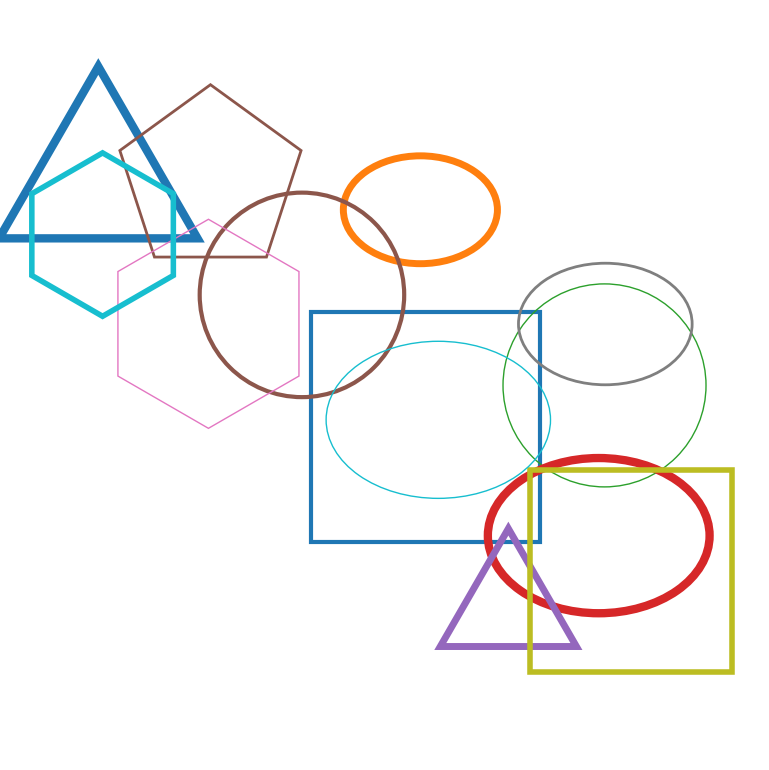[{"shape": "square", "thickness": 1.5, "radius": 0.74, "center": [0.553, 0.445]}, {"shape": "triangle", "thickness": 3, "radius": 0.74, "center": [0.128, 0.765]}, {"shape": "oval", "thickness": 2.5, "radius": 0.5, "center": [0.546, 0.728]}, {"shape": "circle", "thickness": 0.5, "radius": 0.66, "center": [0.785, 0.499]}, {"shape": "oval", "thickness": 3, "radius": 0.72, "center": [0.778, 0.304]}, {"shape": "triangle", "thickness": 2.5, "radius": 0.51, "center": [0.66, 0.211]}, {"shape": "circle", "thickness": 1.5, "radius": 0.66, "center": [0.392, 0.617]}, {"shape": "pentagon", "thickness": 1, "radius": 0.62, "center": [0.273, 0.766]}, {"shape": "hexagon", "thickness": 0.5, "radius": 0.68, "center": [0.271, 0.579]}, {"shape": "oval", "thickness": 1, "radius": 0.56, "center": [0.786, 0.579]}, {"shape": "square", "thickness": 2, "radius": 0.66, "center": [0.82, 0.259]}, {"shape": "oval", "thickness": 0.5, "radius": 0.73, "center": [0.569, 0.455]}, {"shape": "hexagon", "thickness": 2, "radius": 0.53, "center": [0.133, 0.695]}]